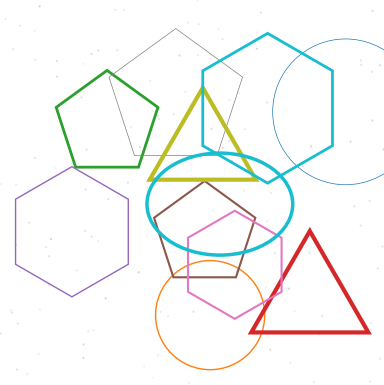[{"shape": "circle", "thickness": 0.5, "radius": 0.95, "center": [0.898, 0.71]}, {"shape": "circle", "thickness": 1, "radius": 0.71, "center": [0.546, 0.181]}, {"shape": "pentagon", "thickness": 2, "radius": 0.69, "center": [0.278, 0.678]}, {"shape": "triangle", "thickness": 3, "radius": 0.88, "center": [0.805, 0.224]}, {"shape": "hexagon", "thickness": 1, "radius": 0.85, "center": [0.187, 0.398]}, {"shape": "pentagon", "thickness": 1.5, "radius": 0.69, "center": [0.532, 0.392]}, {"shape": "hexagon", "thickness": 1.5, "radius": 0.7, "center": [0.61, 0.312]}, {"shape": "pentagon", "thickness": 0.5, "radius": 0.91, "center": [0.457, 0.743]}, {"shape": "triangle", "thickness": 3, "radius": 0.8, "center": [0.527, 0.613]}, {"shape": "hexagon", "thickness": 2, "radius": 0.97, "center": [0.695, 0.719]}, {"shape": "oval", "thickness": 2.5, "radius": 0.95, "center": [0.571, 0.47]}]